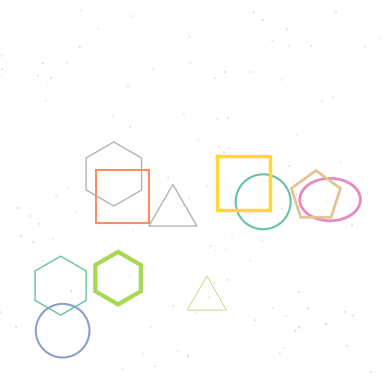[{"shape": "circle", "thickness": 1.5, "radius": 0.36, "center": [0.683, 0.476]}, {"shape": "hexagon", "thickness": 1, "radius": 0.38, "center": [0.157, 0.258]}, {"shape": "square", "thickness": 1.5, "radius": 0.34, "center": [0.319, 0.49]}, {"shape": "circle", "thickness": 1.5, "radius": 0.35, "center": [0.163, 0.141]}, {"shape": "oval", "thickness": 2, "radius": 0.39, "center": [0.857, 0.482]}, {"shape": "hexagon", "thickness": 3, "radius": 0.34, "center": [0.307, 0.278]}, {"shape": "triangle", "thickness": 0.5, "radius": 0.29, "center": [0.537, 0.224]}, {"shape": "square", "thickness": 2.5, "radius": 0.35, "center": [0.633, 0.525]}, {"shape": "pentagon", "thickness": 2, "radius": 0.34, "center": [0.821, 0.49]}, {"shape": "triangle", "thickness": 1, "radius": 0.36, "center": [0.449, 0.449]}, {"shape": "hexagon", "thickness": 1, "radius": 0.42, "center": [0.296, 0.548]}]